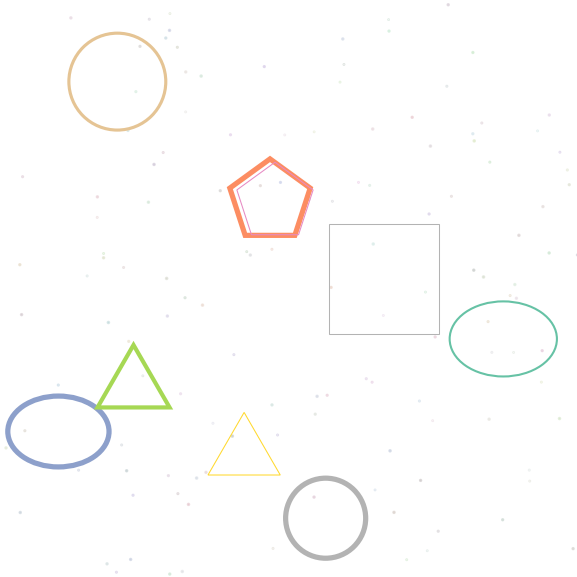[{"shape": "oval", "thickness": 1, "radius": 0.46, "center": [0.871, 0.412]}, {"shape": "pentagon", "thickness": 2.5, "radius": 0.37, "center": [0.468, 0.651]}, {"shape": "oval", "thickness": 2.5, "radius": 0.44, "center": [0.101, 0.252]}, {"shape": "pentagon", "thickness": 0.5, "radius": 0.35, "center": [0.476, 0.649]}, {"shape": "triangle", "thickness": 2, "radius": 0.36, "center": [0.231, 0.33]}, {"shape": "triangle", "thickness": 0.5, "radius": 0.36, "center": [0.423, 0.213]}, {"shape": "circle", "thickness": 1.5, "radius": 0.42, "center": [0.203, 0.858]}, {"shape": "square", "thickness": 0.5, "radius": 0.48, "center": [0.665, 0.516]}, {"shape": "circle", "thickness": 2.5, "radius": 0.35, "center": [0.564, 0.102]}]